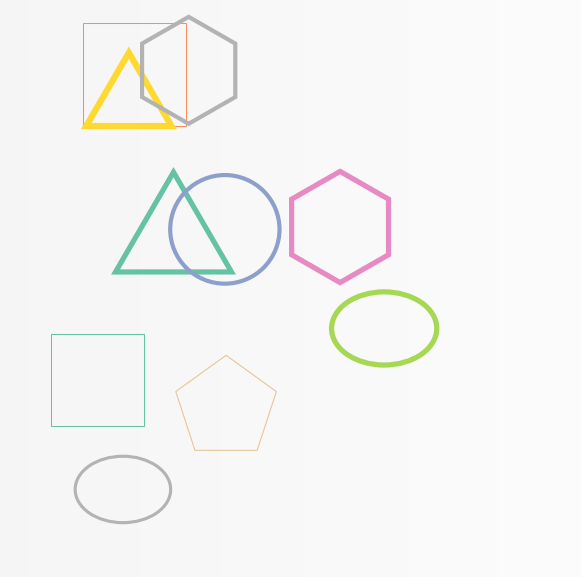[{"shape": "square", "thickness": 0.5, "radius": 0.4, "center": [0.168, 0.341]}, {"shape": "triangle", "thickness": 2.5, "radius": 0.58, "center": [0.298, 0.586]}, {"shape": "square", "thickness": 0.5, "radius": 0.45, "center": [0.232, 0.87]}, {"shape": "circle", "thickness": 2, "radius": 0.47, "center": [0.387, 0.602]}, {"shape": "hexagon", "thickness": 2.5, "radius": 0.48, "center": [0.585, 0.606]}, {"shape": "oval", "thickness": 2.5, "radius": 0.45, "center": [0.661, 0.43]}, {"shape": "triangle", "thickness": 3, "radius": 0.42, "center": [0.222, 0.823]}, {"shape": "pentagon", "thickness": 0.5, "radius": 0.45, "center": [0.389, 0.293]}, {"shape": "hexagon", "thickness": 2, "radius": 0.46, "center": [0.325, 0.877]}, {"shape": "oval", "thickness": 1.5, "radius": 0.41, "center": [0.211, 0.152]}]